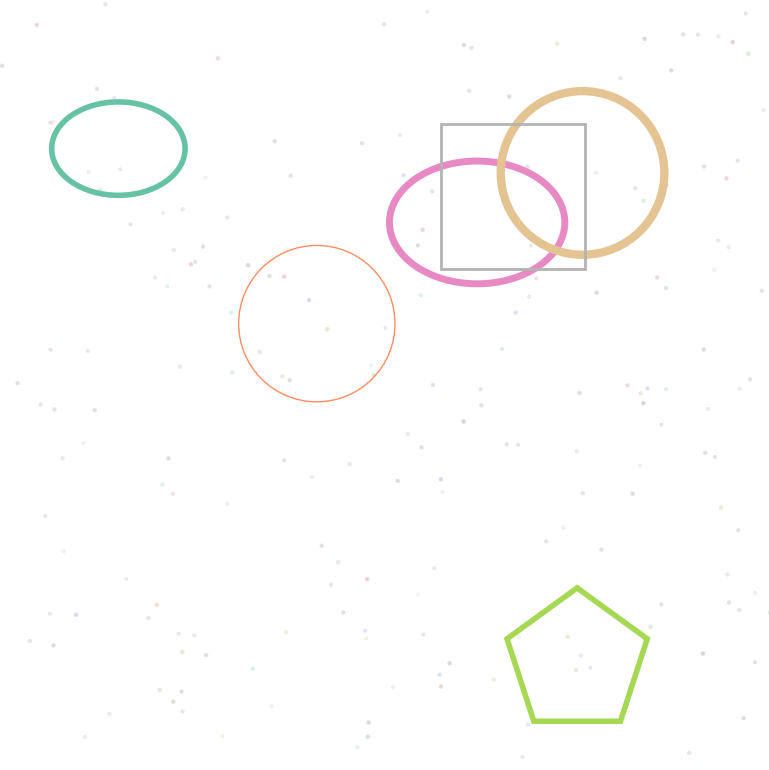[{"shape": "oval", "thickness": 2, "radius": 0.43, "center": [0.154, 0.807]}, {"shape": "circle", "thickness": 0.5, "radius": 0.51, "center": [0.411, 0.58]}, {"shape": "oval", "thickness": 2.5, "radius": 0.57, "center": [0.62, 0.711]}, {"shape": "pentagon", "thickness": 2, "radius": 0.48, "center": [0.75, 0.141]}, {"shape": "circle", "thickness": 3, "radius": 0.53, "center": [0.757, 0.775]}, {"shape": "square", "thickness": 1, "radius": 0.47, "center": [0.666, 0.745]}]